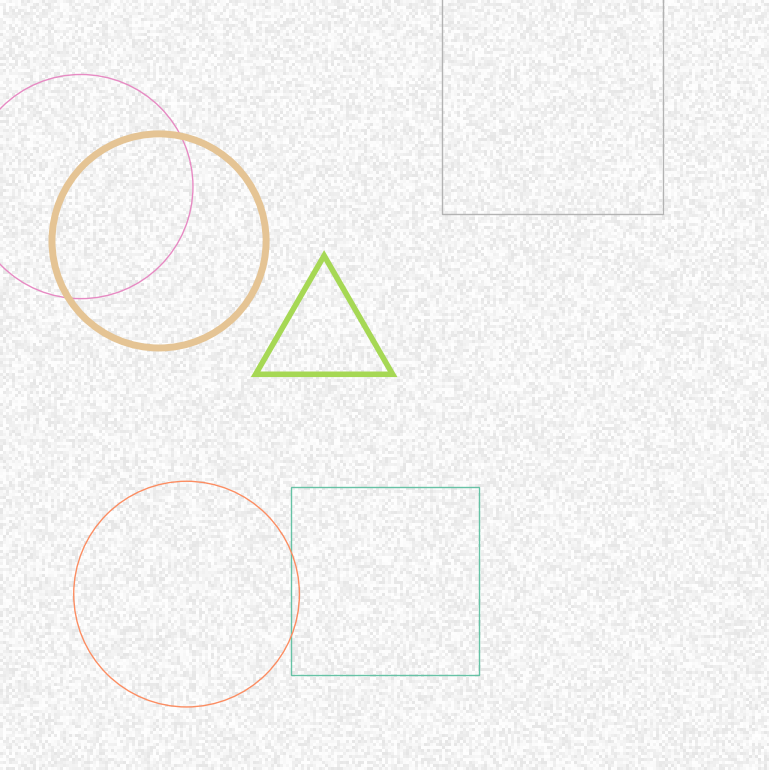[{"shape": "square", "thickness": 0.5, "radius": 0.61, "center": [0.5, 0.246]}, {"shape": "circle", "thickness": 0.5, "radius": 0.73, "center": [0.242, 0.228]}, {"shape": "circle", "thickness": 0.5, "radius": 0.73, "center": [0.105, 0.758]}, {"shape": "triangle", "thickness": 2, "radius": 0.51, "center": [0.421, 0.565]}, {"shape": "circle", "thickness": 2.5, "radius": 0.7, "center": [0.207, 0.687]}, {"shape": "square", "thickness": 0.5, "radius": 0.72, "center": [0.717, 0.865]}]